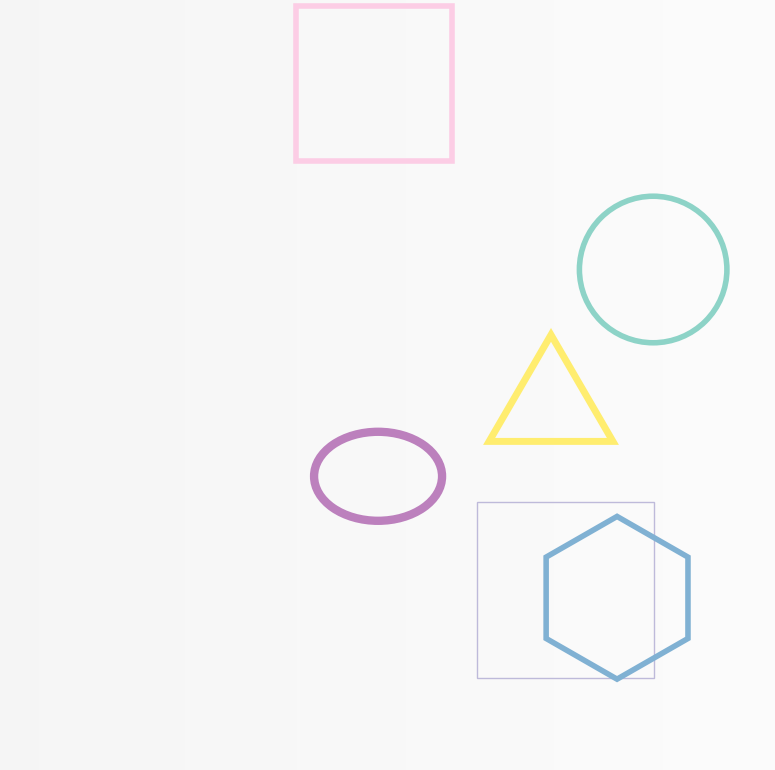[{"shape": "circle", "thickness": 2, "radius": 0.48, "center": [0.843, 0.65]}, {"shape": "square", "thickness": 0.5, "radius": 0.57, "center": [0.73, 0.234]}, {"shape": "hexagon", "thickness": 2, "radius": 0.53, "center": [0.796, 0.224]}, {"shape": "square", "thickness": 2, "radius": 0.5, "center": [0.483, 0.891]}, {"shape": "oval", "thickness": 3, "radius": 0.41, "center": [0.488, 0.381]}, {"shape": "triangle", "thickness": 2.5, "radius": 0.46, "center": [0.711, 0.473]}]